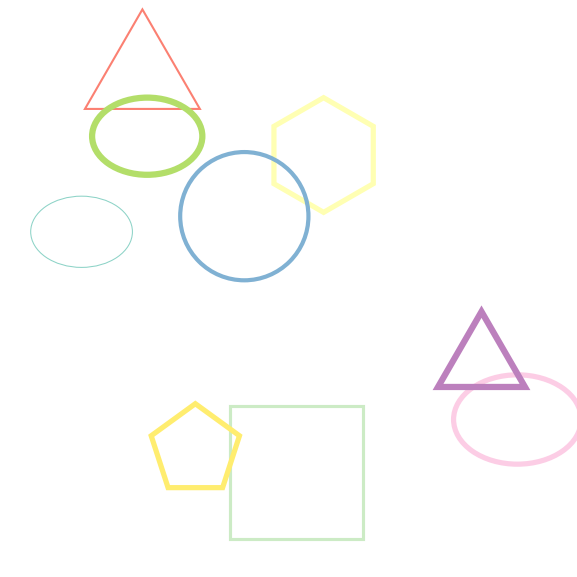[{"shape": "oval", "thickness": 0.5, "radius": 0.44, "center": [0.141, 0.598]}, {"shape": "hexagon", "thickness": 2.5, "radius": 0.5, "center": [0.56, 0.731]}, {"shape": "triangle", "thickness": 1, "radius": 0.57, "center": [0.247, 0.868]}, {"shape": "circle", "thickness": 2, "radius": 0.56, "center": [0.423, 0.625]}, {"shape": "oval", "thickness": 3, "radius": 0.48, "center": [0.255, 0.763]}, {"shape": "oval", "thickness": 2.5, "radius": 0.55, "center": [0.896, 0.273]}, {"shape": "triangle", "thickness": 3, "radius": 0.43, "center": [0.834, 0.373]}, {"shape": "square", "thickness": 1.5, "radius": 0.58, "center": [0.513, 0.181]}, {"shape": "pentagon", "thickness": 2.5, "radius": 0.4, "center": [0.338, 0.22]}]